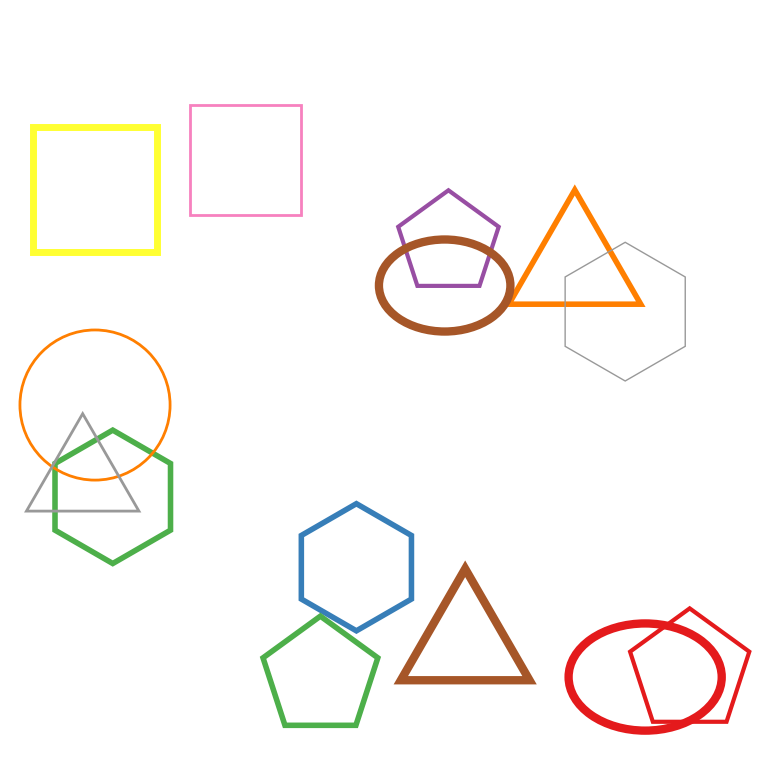[{"shape": "oval", "thickness": 3, "radius": 0.5, "center": [0.838, 0.121]}, {"shape": "pentagon", "thickness": 1.5, "radius": 0.41, "center": [0.896, 0.128]}, {"shape": "hexagon", "thickness": 2, "radius": 0.41, "center": [0.463, 0.263]}, {"shape": "pentagon", "thickness": 2, "radius": 0.39, "center": [0.416, 0.121]}, {"shape": "hexagon", "thickness": 2, "radius": 0.43, "center": [0.146, 0.355]}, {"shape": "pentagon", "thickness": 1.5, "radius": 0.34, "center": [0.582, 0.684]}, {"shape": "triangle", "thickness": 2, "radius": 0.49, "center": [0.746, 0.654]}, {"shape": "circle", "thickness": 1, "radius": 0.49, "center": [0.123, 0.474]}, {"shape": "square", "thickness": 2.5, "radius": 0.4, "center": [0.123, 0.754]}, {"shape": "triangle", "thickness": 3, "radius": 0.48, "center": [0.604, 0.165]}, {"shape": "oval", "thickness": 3, "radius": 0.43, "center": [0.577, 0.629]}, {"shape": "square", "thickness": 1, "radius": 0.36, "center": [0.319, 0.792]}, {"shape": "triangle", "thickness": 1, "radius": 0.42, "center": [0.107, 0.378]}, {"shape": "hexagon", "thickness": 0.5, "radius": 0.45, "center": [0.812, 0.595]}]